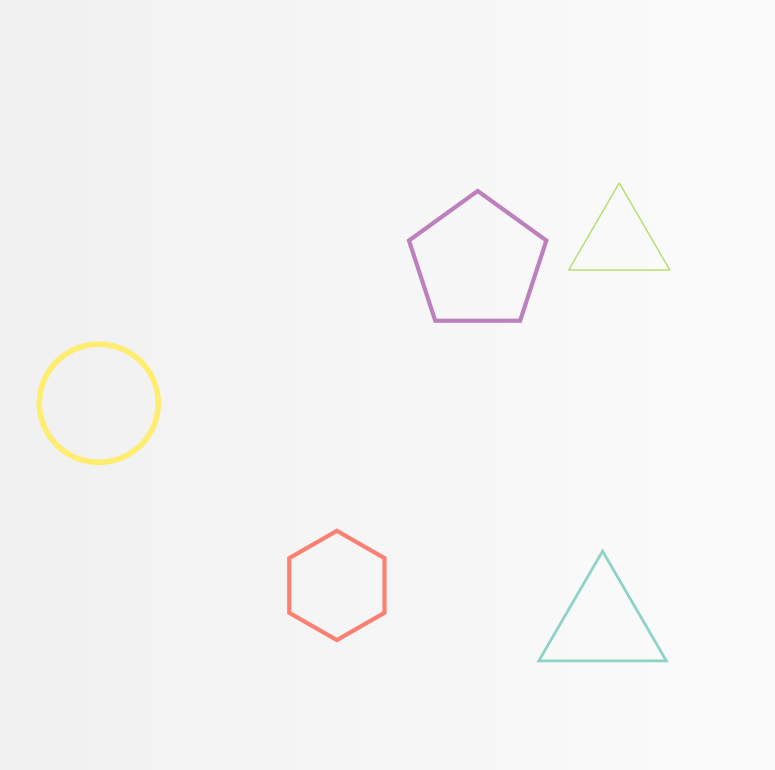[{"shape": "triangle", "thickness": 1, "radius": 0.48, "center": [0.778, 0.189]}, {"shape": "hexagon", "thickness": 1.5, "radius": 0.35, "center": [0.435, 0.24]}, {"shape": "triangle", "thickness": 0.5, "radius": 0.38, "center": [0.799, 0.687]}, {"shape": "pentagon", "thickness": 1.5, "radius": 0.47, "center": [0.616, 0.659]}, {"shape": "circle", "thickness": 2, "radius": 0.38, "center": [0.127, 0.476]}]